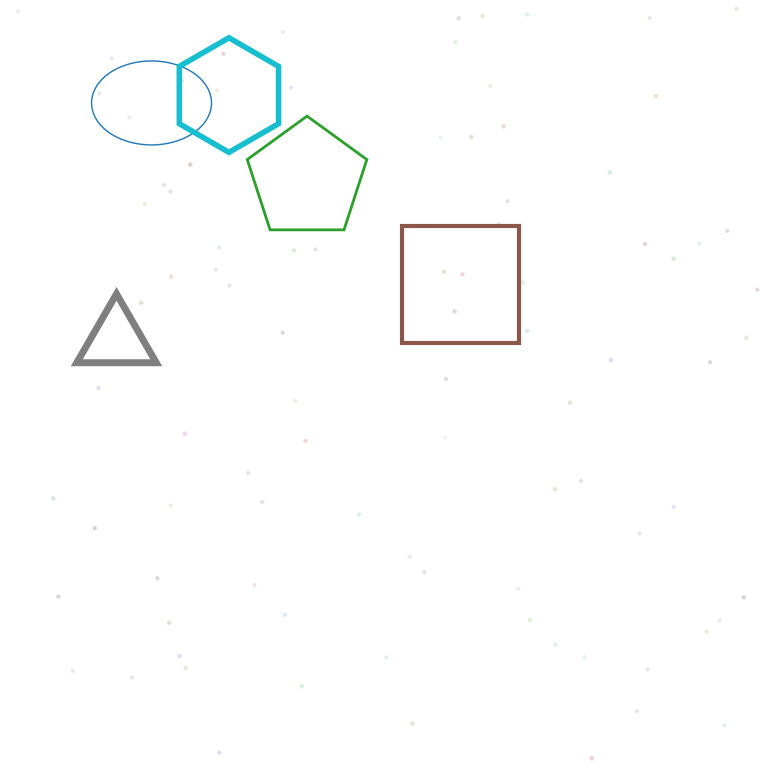[{"shape": "oval", "thickness": 0.5, "radius": 0.39, "center": [0.197, 0.866]}, {"shape": "pentagon", "thickness": 1, "radius": 0.41, "center": [0.399, 0.768]}, {"shape": "square", "thickness": 1.5, "radius": 0.38, "center": [0.598, 0.63]}, {"shape": "triangle", "thickness": 2.5, "radius": 0.3, "center": [0.151, 0.559]}, {"shape": "hexagon", "thickness": 2, "radius": 0.37, "center": [0.297, 0.877]}]